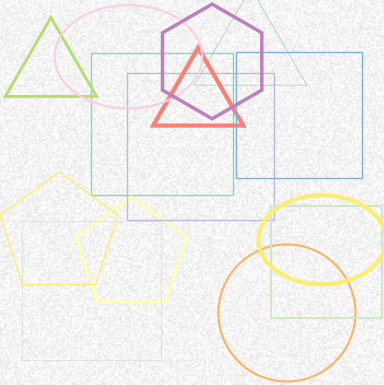[{"shape": "triangle", "thickness": 0.5, "radius": 0.84, "center": [0.651, 0.863]}, {"shape": "square", "thickness": 1, "radius": 0.92, "center": [0.421, 0.678]}, {"shape": "pentagon", "thickness": 2, "radius": 0.75, "center": [0.341, 0.338]}, {"shape": "square", "thickness": 1, "radius": 0.95, "center": [0.52, 0.618]}, {"shape": "triangle", "thickness": 3, "radius": 0.68, "center": [0.515, 0.741]}, {"shape": "square", "thickness": 1, "radius": 0.81, "center": [0.777, 0.702]}, {"shape": "circle", "thickness": 1.5, "radius": 0.89, "center": [0.745, 0.187]}, {"shape": "triangle", "thickness": 2, "radius": 0.68, "center": [0.132, 0.818]}, {"shape": "oval", "thickness": 1.5, "radius": 0.96, "center": [0.334, 0.852]}, {"shape": "square", "thickness": 0.5, "radius": 0.9, "center": [0.238, 0.245]}, {"shape": "hexagon", "thickness": 2.5, "radius": 0.74, "center": [0.551, 0.84]}, {"shape": "square", "thickness": 1.5, "radius": 0.72, "center": [0.848, 0.32]}, {"shape": "pentagon", "thickness": 1, "radius": 0.81, "center": [0.153, 0.391]}, {"shape": "oval", "thickness": 3, "radius": 0.83, "center": [0.837, 0.377]}]